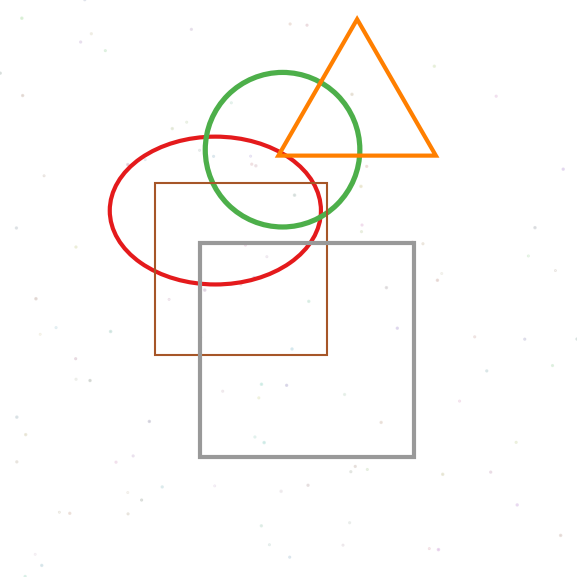[{"shape": "oval", "thickness": 2, "radius": 0.91, "center": [0.373, 0.635]}, {"shape": "circle", "thickness": 2.5, "radius": 0.67, "center": [0.489, 0.74]}, {"shape": "triangle", "thickness": 2, "radius": 0.79, "center": [0.618, 0.808]}, {"shape": "square", "thickness": 1, "radius": 0.74, "center": [0.417, 0.533]}, {"shape": "square", "thickness": 2, "radius": 0.93, "center": [0.532, 0.393]}]